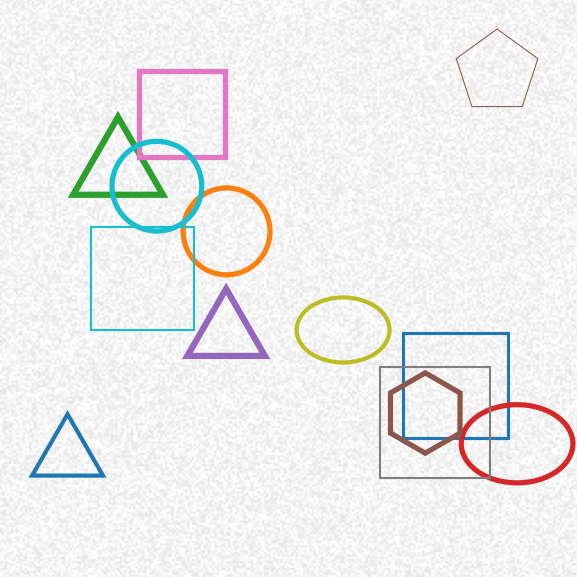[{"shape": "square", "thickness": 1.5, "radius": 0.45, "center": [0.789, 0.332]}, {"shape": "triangle", "thickness": 2, "radius": 0.35, "center": [0.117, 0.211]}, {"shape": "circle", "thickness": 2.5, "radius": 0.38, "center": [0.392, 0.598]}, {"shape": "triangle", "thickness": 3, "radius": 0.45, "center": [0.204, 0.707]}, {"shape": "oval", "thickness": 2.5, "radius": 0.48, "center": [0.895, 0.231]}, {"shape": "triangle", "thickness": 3, "radius": 0.39, "center": [0.392, 0.422]}, {"shape": "hexagon", "thickness": 2.5, "radius": 0.35, "center": [0.736, 0.284]}, {"shape": "pentagon", "thickness": 0.5, "radius": 0.37, "center": [0.861, 0.875]}, {"shape": "square", "thickness": 2.5, "radius": 0.37, "center": [0.315, 0.802]}, {"shape": "square", "thickness": 1, "radius": 0.48, "center": [0.753, 0.268]}, {"shape": "oval", "thickness": 2, "radius": 0.4, "center": [0.594, 0.428]}, {"shape": "square", "thickness": 1, "radius": 0.45, "center": [0.246, 0.517]}, {"shape": "circle", "thickness": 2.5, "radius": 0.39, "center": [0.272, 0.677]}]